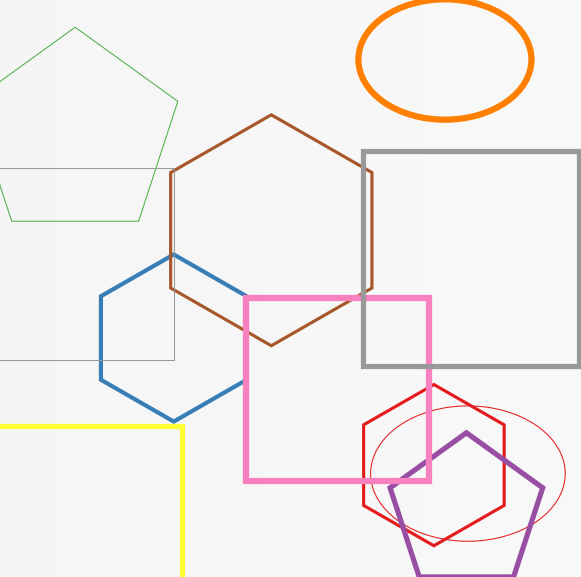[{"shape": "hexagon", "thickness": 1.5, "radius": 0.7, "center": [0.746, 0.194]}, {"shape": "oval", "thickness": 0.5, "radius": 0.84, "center": [0.805, 0.179]}, {"shape": "hexagon", "thickness": 2, "radius": 0.72, "center": [0.299, 0.414]}, {"shape": "pentagon", "thickness": 0.5, "radius": 0.93, "center": [0.129, 0.766]}, {"shape": "pentagon", "thickness": 2.5, "radius": 0.69, "center": [0.802, 0.112]}, {"shape": "oval", "thickness": 3, "radius": 0.74, "center": [0.765, 0.896]}, {"shape": "square", "thickness": 2.5, "radius": 0.79, "center": [0.155, 0.102]}, {"shape": "hexagon", "thickness": 1.5, "radius": 1.0, "center": [0.467, 0.6]}, {"shape": "square", "thickness": 3, "radius": 0.79, "center": [0.581, 0.325]}, {"shape": "square", "thickness": 2.5, "radius": 0.93, "center": [0.81, 0.552]}, {"shape": "square", "thickness": 0.5, "radius": 0.83, "center": [0.134, 0.542]}]